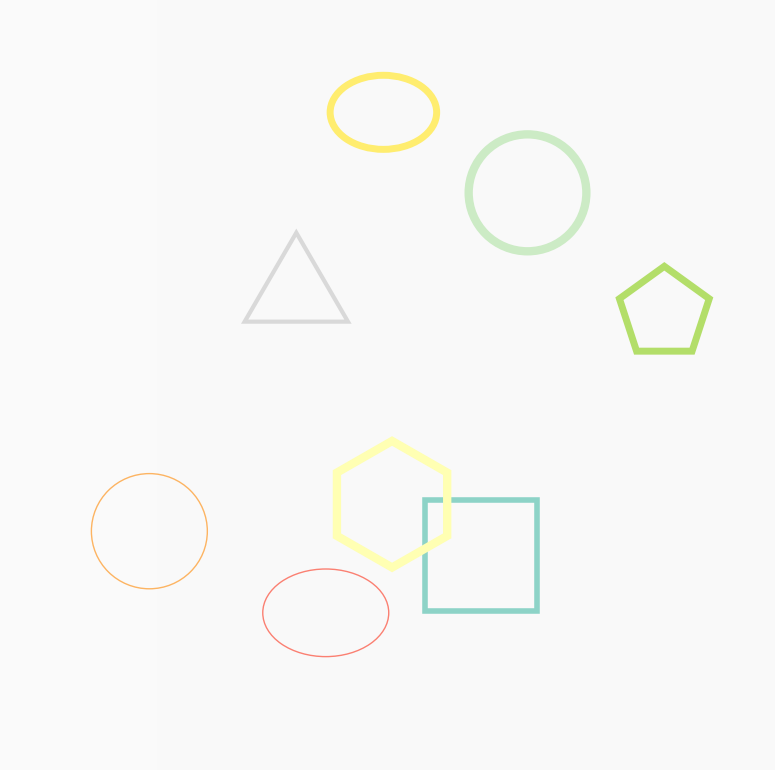[{"shape": "square", "thickness": 2, "radius": 0.36, "center": [0.621, 0.278]}, {"shape": "hexagon", "thickness": 3, "radius": 0.41, "center": [0.506, 0.345]}, {"shape": "oval", "thickness": 0.5, "radius": 0.41, "center": [0.42, 0.204]}, {"shape": "circle", "thickness": 0.5, "radius": 0.37, "center": [0.193, 0.31]}, {"shape": "pentagon", "thickness": 2.5, "radius": 0.3, "center": [0.857, 0.593]}, {"shape": "triangle", "thickness": 1.5, "radius": 0.38, "center": [0.382, 0.621]}, {"shape": "circle", "thickness": 3, "radius": 0.38, "center": [0.681, 0.75]}, {"shape": "oval", "thickness": 2.5, "radius": 0.34, "center": [0.495, 0.854]}]